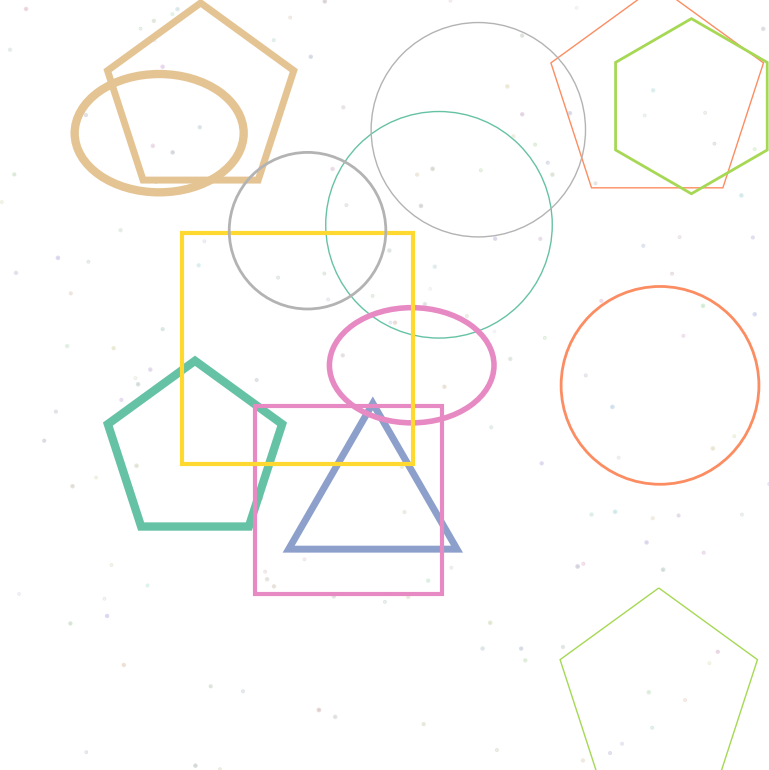[{"shape": "pentagon", "thickness": 3, "radius": 0.59, "center": [0.253, 0.412]}, {"shape": "circle", "thickness": 0.5, "radius": 0.74, "center": [0.57, 0.708]}, {"shape": "circle", "thickness": 1, "radius": 0.64, "center": [0.857, 0.5]}, {"shape": "pentagon", "thickness": 0.5, "radius": 0.73, "center": [0.854, 0.874]}, {"shape": "triangle", "thickness": 2.5, "radius": 0.63, "center": [0.484, 0.35]}, {"shape": "square", "thickness": 1.5, "radius": 0.61, "center": [0.453, 0.351]}, {"shape": "oval", "thickness": 2, "radius": 0.53, "center": [0.535, 0.526]}, {"shape": "pentagon", "thickness": 0.5, "radius": 0.67, "center": [0.856, 0.102]}, {"shape": "hexagon", "thickness": 1, "radius": 0.57, "center": [0.898, 0.862]}, {"shape": "square", "thickness": 1.5, "radius": 0.75, "center": [0.386, 0.548]}, {"shape": "pentagon", "thickness": 2.5, "radius": 0.64, "center": [0.261, 0.869]}, {"shape": "oval", "thickness": 3, "radius": 0.55, "center": [0.207, 0.827]}, {"shape": "circle", "thickness": 0.5, "radius": 0.7, "center": [0.621, 0.832]}, {"shape": "circle", "thickness": 1, "radius": 0.51, "center": [0.399, 0.7]}]